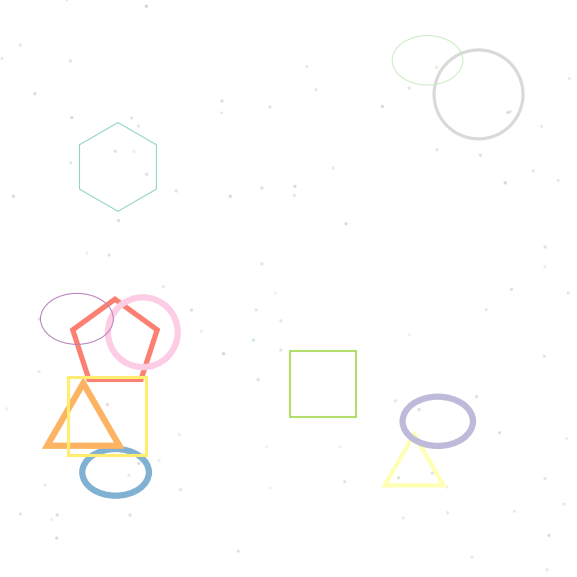[{"shape": "hexagon", "thickness": 0.5, "radius": 0.38, "center": [0.204, 0.71]}, {"shape": "triangle", "thickness": 2, "radius": 0.29, "center": [0.717, 0.188]}, {"shape": "oval", "thickness": 3, "radius": 0.3, "center": [0.758, 0.27]}, {"shape": "pentagon", "thickness": 2.5, "radius": 0.38, "center": [0.199, 0.404]}, {"shape": "oval", "thickness": 3, "radius": 0.29, "center": [0.2, 0.181]}, {"shape": "triangle", "thickness": 3, "radius": 0.36, "center": [0.144, 0.263]}, {"shape": "square", "thickness": 1, "radius": 0.29, "center": [0.559, 0.334]}, {"shape": "circle", "thickness": 3, "radius": 0.3, "center": [0.247, 0.424]}, {"shape": "circle", "thickness": 1.5, "radius": 0.38, "center": [0.829, 0.836]}, {"shape": "oval", "thickness": 0.5, "radius": 0.32, "center": [0.133, 0.447]}, {"shape": "oval", "thickness": 0.5, "radius": 0.31, "center": [0.74, 0.895]}, {"shape": "square", "thickness": 1.5, "radius": 0.34, "center": [0.185, 0.278]}]